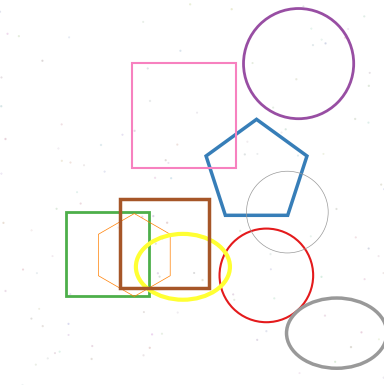[{"shape": "circle", "thickness": 1.5, "radius": 0.61, "center": [0.692, 0.285]}, {"shape": "pentagon", "thickness": 2.5, "radius": 0.69, "center": [0.666, 0.552]}, {"shape": "square", "thickness": 2, "radius": 0.54, "center": [0.279, 0.34]}, {"shape": "circle", "thickness": 2, "radius": 0.72, "center": [0.776, 0.835]}, {"shape": "hexagon", "thickness": 0.5, "radius": 0.54, "center": [0.349, 0.338]}, {"shape": "oval", "thickness": 3, "radius": 0.61, "center": [0.475, 0.307]}, {"shape": "square", "thickness": 2.5, "radius": 0.58, "center": [0.426, 0.368]}, {"shape": "square", "thickness": 1.5, "radius": 0.68, "center": [0.478, 0.7]}, {"shape": "oval", "thickness": 2.5, "radius": 0.65, "center": [0.875, 0.135]}, {"shape": "circle", "thickness": 0.5, "radius": 0.53, "center": [0.746, 0.449]}]